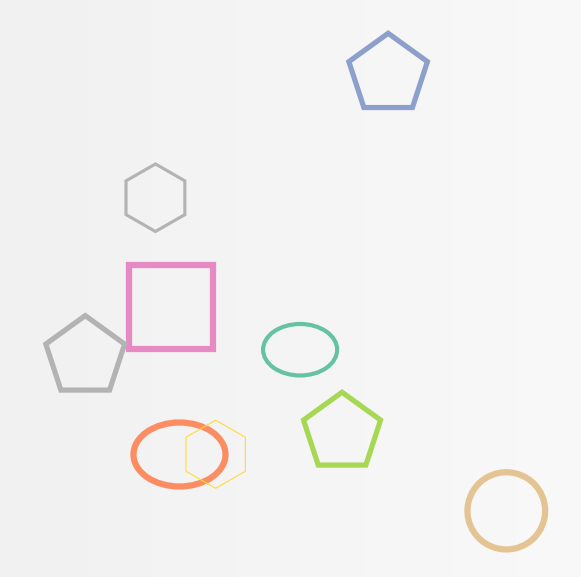[{"shape": "oval", "thickness": 2, "radius": 0.32, "center": [0.516, 0.394]}, {"shape": "oval", "thickness": 3, "radius": 0.4, "center": [0.309, 0.212]}, {"shape": "pentagon", "thickness": 2.5, "radius": 0.36, "center": [0.668, 0.87]}, {"shape": "square", "thickness": 3, "radius": 0.36, "center": [0.294, 0.467]}, {"shape": "pentagon", "thickness": 2.5, "radius": 0.35, "center": [0.588, 0.25]}, {"shape": "hexagon", "thickness": 0.5, "radius": 0.29, "center": [0.371, 0.213]}, {"shape": "circle", "thickness": 3, "radius": 0.33, "center": [0.871, 0.115]}, {"shape": "pentagon", "thickness": 2.5, "radius": 0.36, "center": [0.147, 0.381]}, {"shape": "hexagon", "thickness": 1.5, "radius": 0.29, "center": [0.267, 0.657]}]